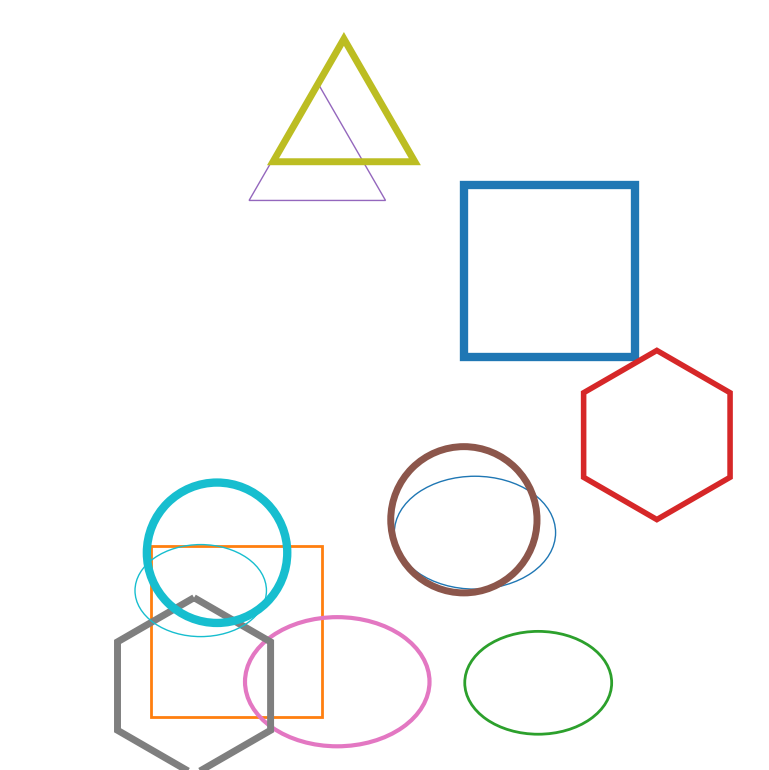[{"shape": "oval", "thickness": 0.5, "radius": 0.52, "center": [0.617, 0.308]}, {"shape": "square", "thickness": 3, "radius": 0.56, "center": [0.713, 0.648]}, {"shape": "square", "thickness": 1, "radius": 0.55, "center": [0.308, 0.18]}, {"shape": "oval", "thickness": 1, "radius": 0.48, "center": [0.699, 0.113]}, {"shape": "hexagon", "thickness": 2, "radius": 0.55, "center": [0.853, 0.435]}, {"shape": "triangle", "thickness": 0.5, "radius": 0.51, "center": [0.412, 0.791]}, {"shape": "circle", "thickness": 2.5, "radius": 0.47, "center": [0.602, 0.325]}, {"shape": "oval", "thickness": 1.5, "radius": 0.6, "center": [0.438, 0.115]}, {"shape": "hexagon", "thickness": 2.5, "radius": 0.57, "center": [0.252, 0.109]}, {"shape": "triangle", "thickness": 2.5, "radius": 0.53, "center": [0.447, 0.843]}, {"shape": "circle", "thickness": 3, "radius": 0.46, "center": [0.282, 0.282]}, {"shape": "oval", "thickness": 0.5, "radius": 0.43, "center": [0.261, 0.233]}]